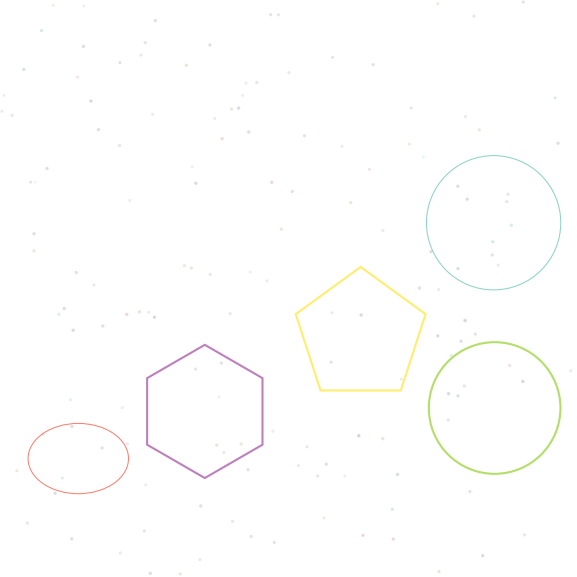[{"shape": "circle", "thickness": 0.5, "radius": 0.58, "center": [0.855, 0.613]}, {"shape": "oval", "thickness": 0.5, "radius": 0.43, "center": [0.136, 0.205]}, {"shape": "circle", "thickness": 1, "radius": 0.57, "center": [0.857, 0.293]}, {"shape": "hexagon", "thickness": 1, "radius": 0.58, "center": [0.355, 0.287]}, {"shape": "pentagon", "thickness": 1, "radius": 0.59, "center": [0.625, 0.419]}]